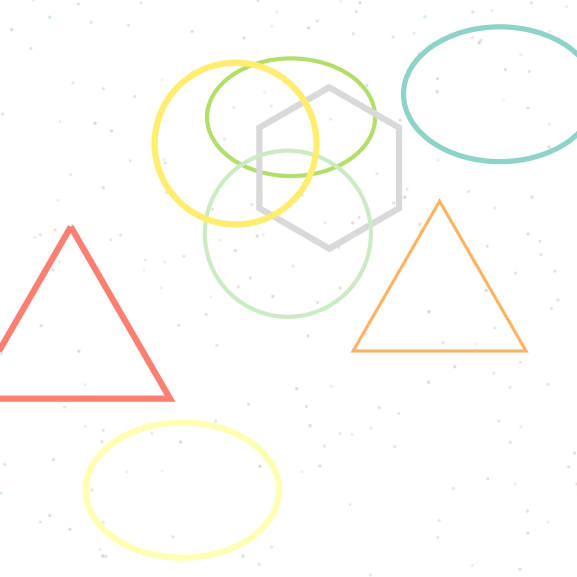[{"shape": "oval", "thickness": 2.5, "radius": 0.83, "center": [0.865, 0.836]}, {"shape": "oval", "thickness": 3, "radius": 0.84, "center": [0.316, 0.15]}, {"shape": "triangle", "thickness": 3, "radius": 0.99, "center": [0.123, 0.408]}, {"shape": "triangle", "thickness": 1.5, "radius": 0.86, "center": [0.761, 0.478]}, {"shape": "oval", "thickness": 2, "radius": 0.73, "center": [0.504, 0.796]}, {"shape": "hexagon", "thickness": 3, "radius": 0.7, "center": [0.57, 0.708]}, {"shape": "circle", "thickness": 2, "radius": 0.72, "center": [0.498, 0.594]}, {"shape": "circle", "thickness": 3, "radius": 0.7, "center": [0.408, 0.751]}]